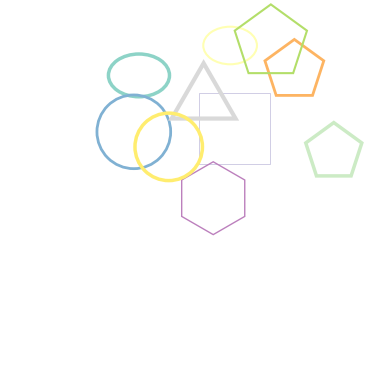[{"shape": "oval", "thickness": 2.5, "radius": 0.4, "center": [0.361, 0.804]}, {"shape": "oval", "thickness": 1.5, "radius": 0.35, "center": [0.598, 0.882]}, {"shape": "square", "thickness": 0.5, "radius": 0.46, "center": [0.609, 0.666]}, {"shape": "circle", "thickness": 2, "radius": 0.48, "center": [0.348, 0.658]}, {"shape": "pentagon", "thickness": 2, "radius": 0.4, "center": [0.765, 0.817]}, {"shape": "pentagon", "thickness": 1.5, "radius": 0.49, "center": [0.703, 0.89]}, {"shape": "triangle", "thickness": 3, "radius": 0.48, "center": [0.529, 0.74]}, {"shape": "hexagon", "thickness": 1, "radius": 0.47, "center": [0.554, 0.485]}, {"shape": "pentagon", "thickness": 2.5, "radius": 0.38, "center": [0.867, 0.605]}, {"shape": "circle", "thickness": 2.5, "radius": 0.44, "center": [0.438, 0.619]}]